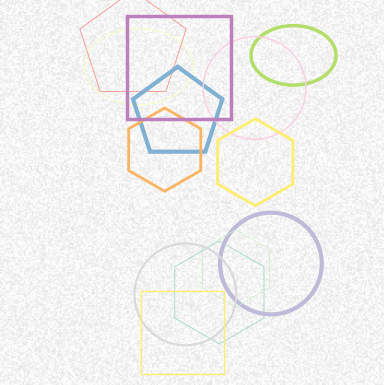[{"shape": "hexagon", "thickness": 0.5, "radius": 0.67, "center": [0.57, 0.24]}, {"shape": "oval", "thickness": 0.5, "radius": 0.71, "center": [0.361, 0.827]}, {"shape": "circle", "thickness": 3, "radius": 0.66, "center": [0.704, 0.316]}, {"shape": "pentagon", "thickness": 0.5, "radius": 0.73, "center": [0.346, 0.88]}, {"shape": "pentagon", "thickness": 3, "radius": 0.61, "center": [0.462, 0.705]}, {"shape": "hexagon", "thickness": 2, "radius": 0.54, "center": [0.428, 0.611]}, {"shape": "oval", "thickness": 2.5, "radius": 0.55, "center": [0.762, 0.856]}, {"shape": "circle", "thickness": 1, "radius": 0.67, "center": [0.661, 0.771]}, {"shape": "circle", "thickness": 1.5, "radius": 0.66, "center": [0.482, 0.235]}, {"shape": "square", "thickness": 2.5, "radius": 0.67, "center": [0.465, 0.824]}, {"shape": "hexagon", "thickness": 0.5, "radius": 0.5, "center": [0.613, 0.303]}, {"shape": "hexagon", "thickness": 2, "radius": 0.56, "center": [0.663, 0.579]}, {"shape": "square", "thickness": 1, "radius": 0.54, "center": [0.475, 0.137]}]